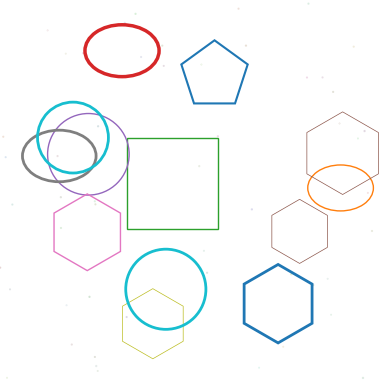[{"shape": "pentagon", "thickness": 1.5, "radius": 0.45, "center": [0.557, 0.805]}, {"shape": "hexagon", "thickness": 2, "radius": 0.51, "center": [0.722, 0.211]}, {"shape": "oval", "thickness": 1, "radius": 0.43, "center": [0.885, 0.512]}, {"shape": "square", "thickness": 1, "radius": 0.59, "center": [0.448, 0.523]}, {"shape": "oval", "thickness": 2.5, "radius": 0.48, "center": [0.317, 0.868]}, {"shape": "circle", "thickness": 1, "radius": 0.53, "center": [0.23, 0.599]}, {"shape": "hexagon", "thickness": 0.5, "radius": 0.42, "center": [0.778, 0.399]}, {"shape": "hexagon", "thickness": 0.5, "radius": 0.54, "center": [0.89, 0.602]}, {"shape": "hexagon", "thickness": 1, "radius": 0.5, "center": [0.227, 0.397]}, {"shape": "oval", "thickness": 2, "radius": 0.48, "center": [0.154, 0.595]}, {"shape": "hexagon", "thickness": 0.5, "radius": 0.46, "center": [0.397, 0.159]}, {"shape": "circle", "thickness": 2, "radius": 0.46, "center": [0.19, 0.643]}, {"shape": "circle", "thickness": 2, "radius": 0.52, "center": [0.431, 0.249]}]